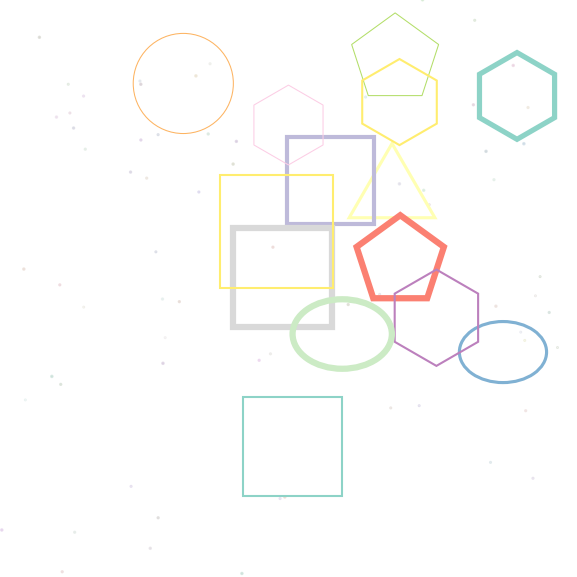[{"shape": "hexagon", "thickness": 2.5, "radius": 0.38, "center": [0.895, 0.833]}, {"shape": "square", "thickness": 1, "radius": 0.43, "center": [0.507, 0.226]}, {"shape": "triangle", "thickness": 1.5, "radius": 0.43, "center": [0.679, 0.665]}, {"shape": "square", "thickness": 2, "radius": 0.38, "center": [0.572, 0.686]}, {"shape": "pentagon", "thickness": 3, "radius": 0.4, "center": [0.693, 0.547]}, {"shape": "oval", "thickness": 1.5, "radius": 0.38, "center": [0.871, 0.39]}, {"shape": "circle", "thickness": 0.5, "radius": 0.43, "center": [0.317, 0.855]}, {"shape": "pentagon", "thickness": 0.5, "radius": 0.4, "center": [0.684, 0.898]}, {"shape": "hexagon", "thickness": 0.5, "radius": 0.35, "center": [0.5, 0.783]}, {"shape": "square", "thickness": 3, "radius": 0.43, "center": [0.489, 0.518]}, {"shape": "hexagon", "thickness": 1, "radius": 0.42, "center": [0.756, 0.449]}, {"shape": "oval", "thickness": 3, "radius": 0.43, "center": [0.593, 0.421]}, {"shape": "square", "thickness": 1, "radius": 0.49, "center": [0.479, 0.598]}, {"shape": "hexagon", "thickness": 1, "radius": 0.37, "center": [0.692, 0.822]}]